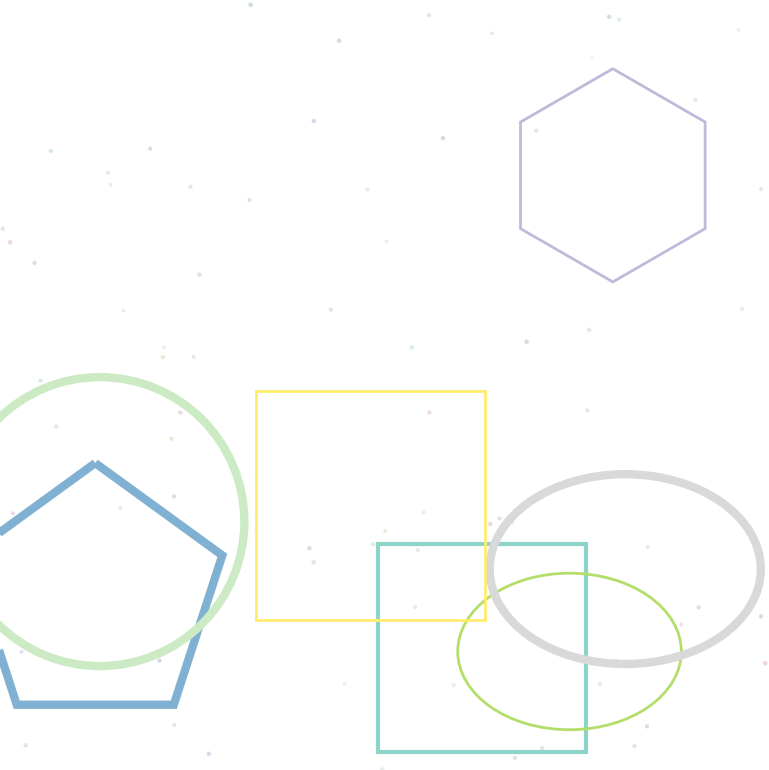[{"shape": "square", "thickness": 1.5, "radius": 0.68, "center": [0.626, 0.158]}, {"shape": "hexagon", "thickness": 1, "radius": 0.69, "center": [0.796, 0.772]}, {"shape": "pentagon", "thickness": 3, "radius": 0.87, "center": [0.124, 0.225]}, {"shape": "oval", "thickness": 1, "radius": 0.73, "center": [0.74, 0.154]}, {"shape": "oval", "thickness": 3, "radius": 0.88, "center": [0.812, 0.261]}, {"shape": "circle", "thickness": 3, "radius": 0.94, "center": [0.13, 0.323]}, {"shape": "square", "thickness": 1, "radius": 0.74, "center": [0.481, 0.343]}]